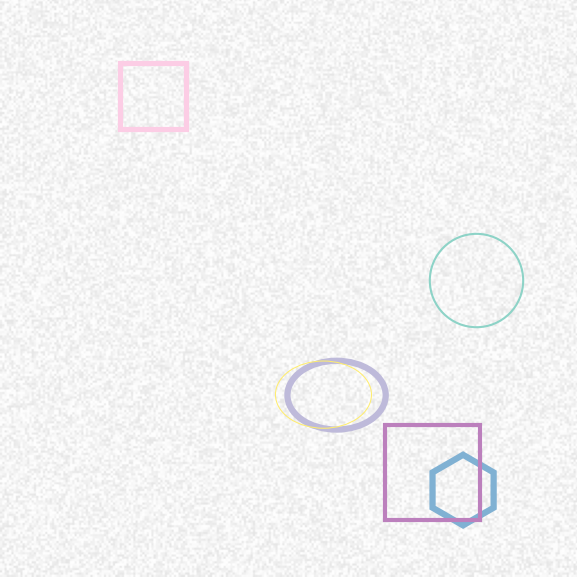[{"shape": "circle", "thickness": 1, "radius": 0.4, "center": [0.825, 0.513]}, {"shape": "oval", "thickness": 3, "radius": 0.43, "center": [0.583, 0.315]}, {"shape": "hexagon", "thickness": 3, "radius": 0.31, "center": [0.802, 0.151]}, {"shape": "square", "thickness": 2.5, "radius": 0.29, "center": [0.265, 0.833]}, {"shape": "square", "thickness": 2, "radius": 0.41, "center": [0.749, 0.181]}, {"shape": "oval", "thickness": 0.5, "radius": 0.42, "center": [0.56, 0.316]}]